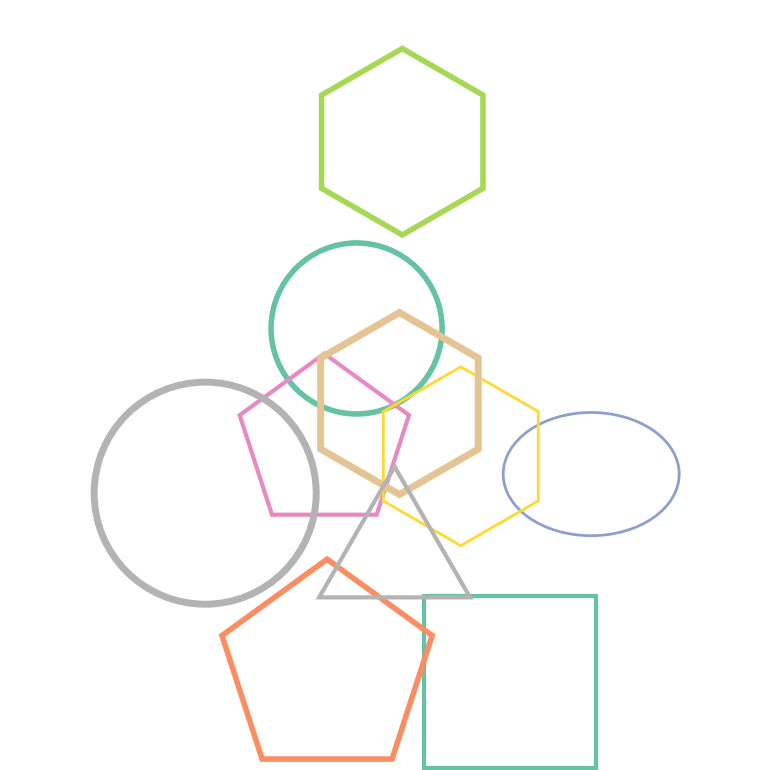[{"shape": "square", "thickness": 1.5, "radius": 0.56, "center": [0.662, 0.115]}, {"shape": "circle", "thickness": 2, "radius": 0.56, "center": [0.463, 0.573]}, {"shape": "pentagon", "thickness": 2, "radius": 0.72, "center": [0.425, 0.13]}, {"shape": "oval", "thickness": 1, "radius": 0.57, "center": [0.768, 0.384]}, {"shape": "pentagon", "thickness": 1.5, "radius": 0.58, "center": [0.421, 0.425]}, {"shape": "hexagon", "thickness": 2, "radius": 0.61, "center": [0.522, 0.816]}, {"shape": "hexagon", "thickness": 1, "radius": 0.58, "center": [0.598, 0.407]}, {"shape": "hexagon", "thickness": 2.5, "radius": 0.59, "center": [0.519, 0.476]}, {"shape": "triangle", "thickness": 1.5, "radius": 0.57, "center": [0.512, 0.281]}, {"shape": "circle", "thickness": 2.5, "radius": 0.72, "center": [0.266, 0.36]}]